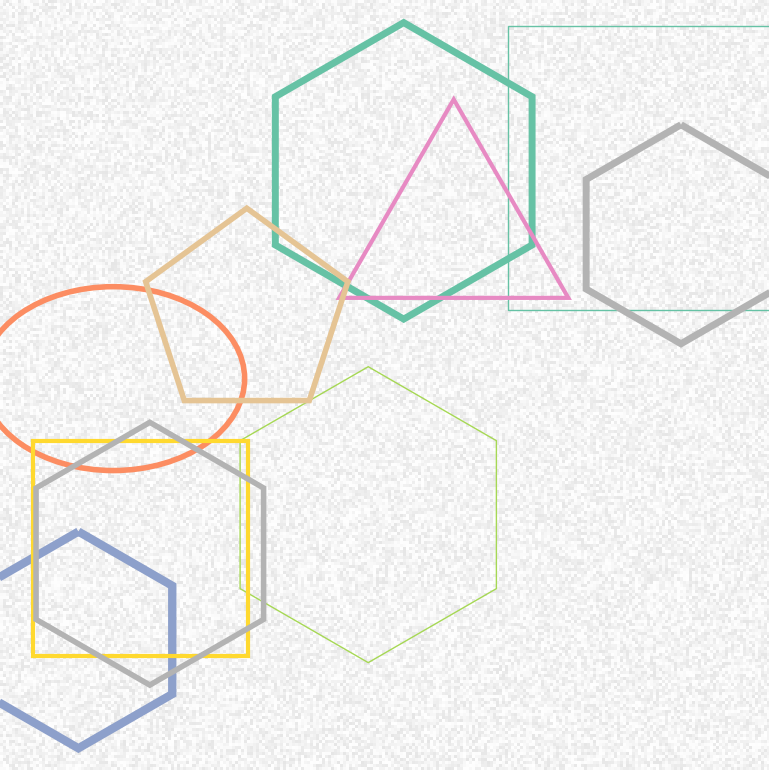[{"shape": "square", "thickness": 0.5, "radius": 0.92, "center": [0.844, 0.782]}, {"shape": "hexagon", "thickness": 2.5, "radius": 0.96, "center": [0.524, 0.778]}, {"shape": "oval", "thickness": 2, "radius": 0.85, "center": [0.147, 0.508]}, {"shape": "hexagon", "thickness": 3, "radius": 0.7, "center": [0.102, 0.169]}, {"shape": "triangle", "thickness": 1.5, "radius": 0.86, "center": [0.589, 0.699]}, {"shape": "hexagon", "thickness": 0.5, "radius": 0.96, "center": [0.478, 0.332]}, {"shape": "square", "thickness": 1.5, "radius": 0.7, "center": [0.182, 0.287]}, {"shape": "pentagon", "thickness": 2, "radius": 0.69, "center": [0.321, 0.592]}, {"shape": "hexagon", "thickness": 2, "radius": 0.85, "center": [0.195, 0.281]}, {"shape": "hexagon", "thickness": 2.5, "radius": 0.71, "center": [0.884, 0.696]}]